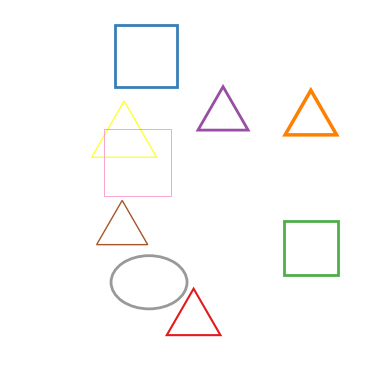[{"shape": "triangle", "thickness": 1.5, "radius": 0.4, "center": [0.503, 0.17]}, {"shape": "square", "thickness": 2, "radius": 0.4, "center": [0.378, 0.855]}, {"shape": "square", "thickness": 2, "radius": 0.35, "center": [0.807, 0.355]}, {"shape": "triangle", "thickness": 2, "radius": 0.38, "center": [0.579, 0.7]}, {"shape": "triangle", "thickness": 2.5, "radius": 0.39, "center": [0.807, 0.688]}, {"shape": "triangle", "thickness": 1, "radius": 0.49, "center": [0.322, 0.64]}, {"shape": "triangle", "thickness": 1, "radius": 0.38, "center": [0.317, 0.403]}, {"shape": "square", "thickness": 0.5, "radius": 0.44, "center": [0.357, 0.578]}, {"shape": "oval", "thickness": 2, "radius": 0.49, "center": [0.387, 0.267]}]